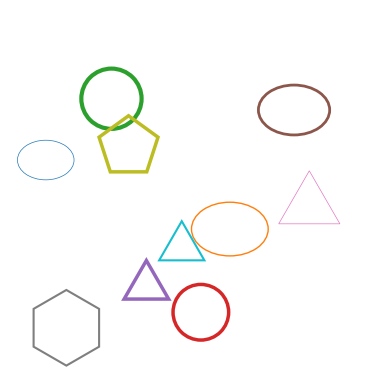[{"shape": "oval", "thickness": 0.5, "radius": 0.37, "center": [0.119, 0.584]}, {"shape": "oval", "thickness": 1, "radius": 0.5, "center": [0.597, 0.405]}, {"shape": "circle", "thickness": 3, "radius": 0.39, "center": [0.289, 0.744]}, {"shape": "circle", "thickness": 2.5, "radius": 0.36, "center": [0.522, 0.189]}, {"shape": "triangle", "thickness": 2.5, "radius": 0.33, "center": [0.38, 0.257]}, {"shape": "oval", "thickness": 2, "radius": 0.46, "center": [0.764, 0.714]}, {"shape": "triangle", "thickness": 0.5, "radius": 0.46, "center": [0.803, 0.465]}, {"shape": "hexagon", "thickness": 1.5, "radius": 0.49, "center": [0.172, 0.149]}, {"shape": "pentagon", "thickness": 2.5, "radius": 0.4, "center": [0.334, 0.619]}, {"shape": "triangle", "thickness": 1.5, "radius": 0.34, "center": [0.472, 0.358]}]